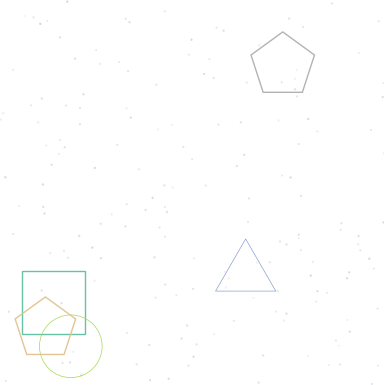[{"shape": "square", "thickness": 1, "radius": 0.41, "center": [0.139, 0.215]}, {"shape": "triangle", "thickness": 0.5, "radius": 0.45, "center": [0.638, 0.289]}, {"shape": "circle", "thickness": 0.5, "radius": 0.41, "center": [0.184, 0.101]}, {"shape": "pentagon", "thickness": 1, "radius": 0.41, "center": [0.118, 0.146]}, {"shape": "pentagon", "thickness": 1, "radius": 0.43, "center": [0.734, 0.83]}]